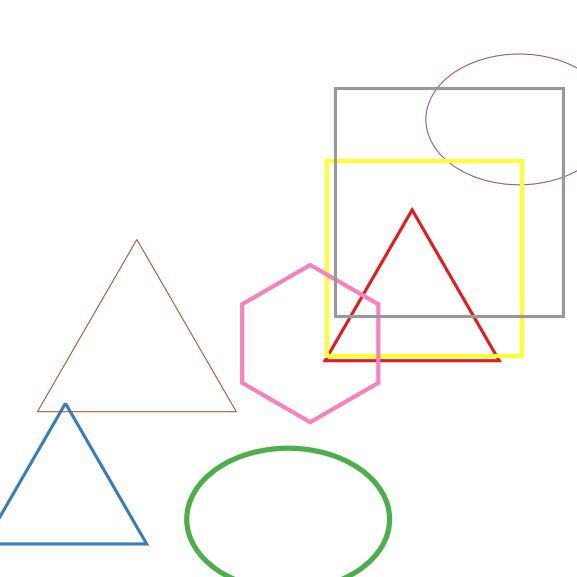[{"shape": "triangle", "thickness": 1.5, "radius": 0.87, "center": [0.714, 0.462]}, {"shape": "triangle", "thickness": 1.5, "radius": 0.81, "center": [0.113, 0.138]}, {"shape": "oval", "thickness": 2.5, "radius": 0.88, "center": [0.499, 0.1]}, {"shape": "oval", "thickness": 0.5, "radius": 0.81, "center": [0.899, 0.792]}, {"shape": "square", "thickness": 2, "radius": 0.84, "center": [0.736, 0.552]}, {"shape": "triangle", "thickness": 0.5, "radius": 0.99, "center": [0.237, 0.386]}, {"shape": "hexagon", "thickness": 2, "radius": 0.68, "center": [0.537, 0.404]}, {"shape": "square", "thickness": 1.5, "radius": 0.98, "center": [0.778, 0.649]}]